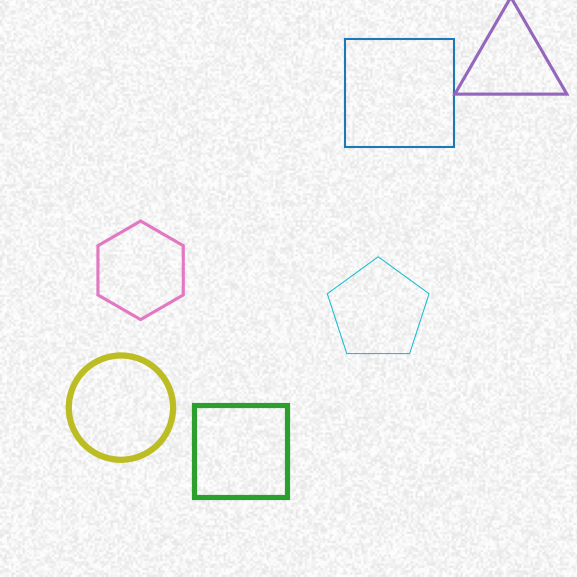[{"shape": "square", "thickness": 1, "radius": 0.47, "center": [0.692, 0.838]}, {"shape": "square", "thickness": 2.5, "radius": 0.4, "center": [0.417, 0.218]}, {"shape": "triangle", "thickness": 1.5, "radius": 0.56, "center": [0.885, 0.892]}, {"shape": "hexagon", "thickness": 1.5, "radius": 0.43, "center": [0.243, 0.531]}, {"shape": "circle", "thickness": 3, "radius": 0.45, "center": [0.209, 0.293]}, {"shape": "pentagon", "thickness": 0.5, "radius": 0.46, "center": [0.655, 0.462]}]